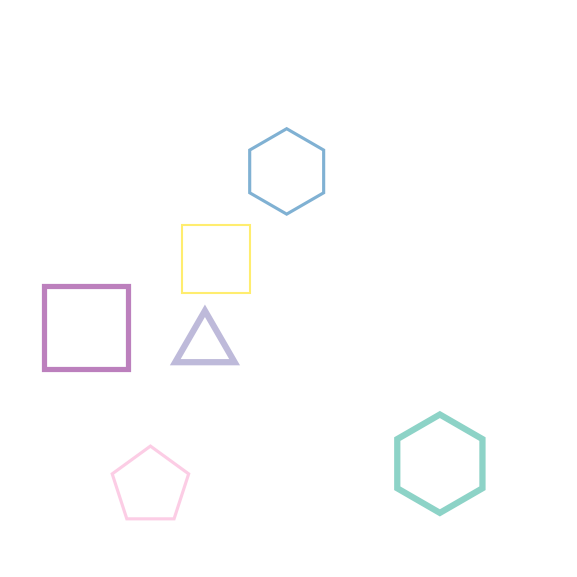[{"shape": "hexagon", "thickness": 3, "radius": 0.43, "center": [0.762, 0.196]}, {"shape": "triangle", "thickness": 3, "radius": 0.3, "center": [0.355, 0.402]}, {"shape": "hexagon", "thickness": 1.5, "radius": 0.37, "center": [0.496, 0.702]}, {"shape": "pentagon", "thickness": 1.5, "radius": 0.35, "center": [0.26, 0.157]}, {"shape": "square", "thickness": 2.5, "radius": 0.36, "center": [0.148, 0.432]}, {"shape": "square", "thickness": 1, "radius": 0.3, "center": [0.374, 0.55]}]